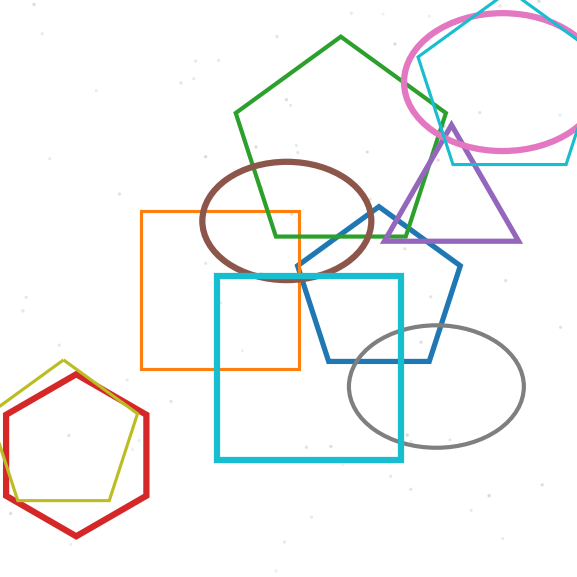[{"shape": "pentagon", "thickness": 2.5, "radius": 0.74, "center": [0.656, 0.493]}, {"shape": "square", "thickness": 1.5, "radius": 0.68, "center": [0.381, 0.497]}, {"shape": "pentagon", "thickness": 2, "radius": 0.96, "center": [0.59, 0.744]}, {"shape": "hexagon", "thickness": 3, "radius": 0.7, "center": [0.132, 0.211]}, {"shape": "triangle", "thickness": 2.5, "radius": 0.67, "center": [0.782, 0.649]}, {"shape": "oval", "thickness": 3, "radius": 0.73, "center": [0.497, 0.617]}, {"shape": "oval", "thickness": 3, "radius": 0.85, "center": [0.87, 0.857]}, {"shape": "oval", "thickness": 2, "radius": 0.76, "center": [0.756, 0.33]}, {"shape": "pentagon", "thickness": 1.5, "radius": 0.67, "center": [0.11, 0.241]}, {"shape": "pentagon", "thickness": 1.5, "radius": 0.83, "center": [0.882, 0.849]}, {"shape": "square", "thickness": 3, "radius": 0.8, "center": [0.534, 0.362]}]